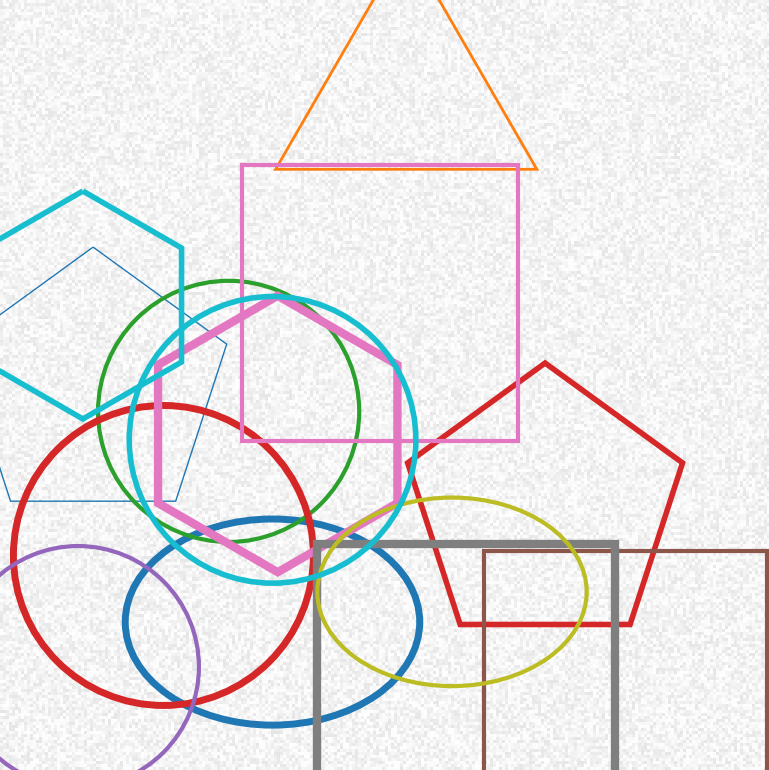[{"shape": "pentagon", "thickness": 0.5, "radius": 0.91, "center": [0.121, 0.497]}, {"shape": "oval", "thickness": 2.5, "radius": 0.96, "center": [0.354, 0.192]}, {"shape": "triangle", "thickness": 1, "radius": 0.98, "center": [0.528, 0.878]}, {"shape": "circle", "thickness": 1.5, "radius": 0.85, "center": [0.297, 0.466]}, {"shape": "circle", "thickness": 2.5, "radius": 0.97, "center": [0.212, 0.279]}, {"shape": "pentagon", "thickness": 2, "radius": 0.94, "center": [0.708, 0.341]}, {"shape": "circle", "thickness": 1.5, "radius": 0.78, "center": [0.101, 0.134]}, {"shape": "square", "thickness": 1.5, "radius": 0.92, "center": [0.812, 0.101]}, {"shape": "hexagon", "thickness": 3, "radius": 0.9, "center": [0.361, 0.436]}, {"shape": "square", "thickness": 1.5, "radius": 0.9, "center": [0.494, 0.607]}, {"shape": "square", "thickness": 3, "radius": 0.97, "center": [0.605, 0.1]}, {"shape": "oval", "thickness": 1.5, "radius": 0.87, "center": [0.587, 0.231]}, {"shape": "circle", "thickness": 2, "radius": 0.93, "center": [0.354, 0.429]}, {"shape": "hexagon", "thickness": 2, "radius": 0.74, "center": [0.108, 0.604]}]